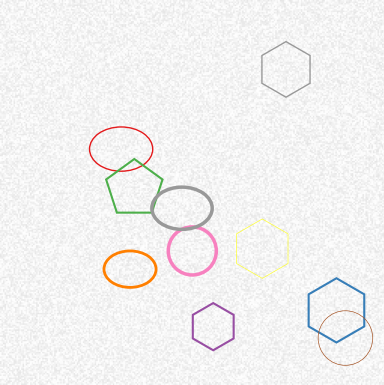[{"shape": "oval", "thickness": 1, "radius": 0.41, "center": [0.315, 0.613]}, {"shape": "hexagon", "thickness": 1.5, "radius": 0.42, "center": [0.874, 0.194]}, {"shape": "pentagon", "thickness": 1.5, "radius": 0.39, "center": [0.349, 0.51]}, {"shape": "hexagon", "thickness": 1.5, "radius": 0.31, "center": [0.554, 0.152]}, {"shape": "oval", "thickness": 2, "radius": 0.34, "center": [0.338, 0.301]}, {"shape": "hexagon", "thickness": 0.5, "radius": 0.39, "center": [0.681, 0.354]}, {"shape": "circle", "thickness": 0.5, "radius": 0.35, "center": [0.897, 0.122]}, {"shape": "circle", "thickness": 2.5, "radius": 0.31, "center": [0.499, 0.348]}, {"shape": "oval", "thickness": 2.5, "radius": 0.39, "center": [0.473, 0.459]}, {"shape": "hexagon", "thickness": 1, "radius": 0.36, "center": [0.743, 0.82]}]